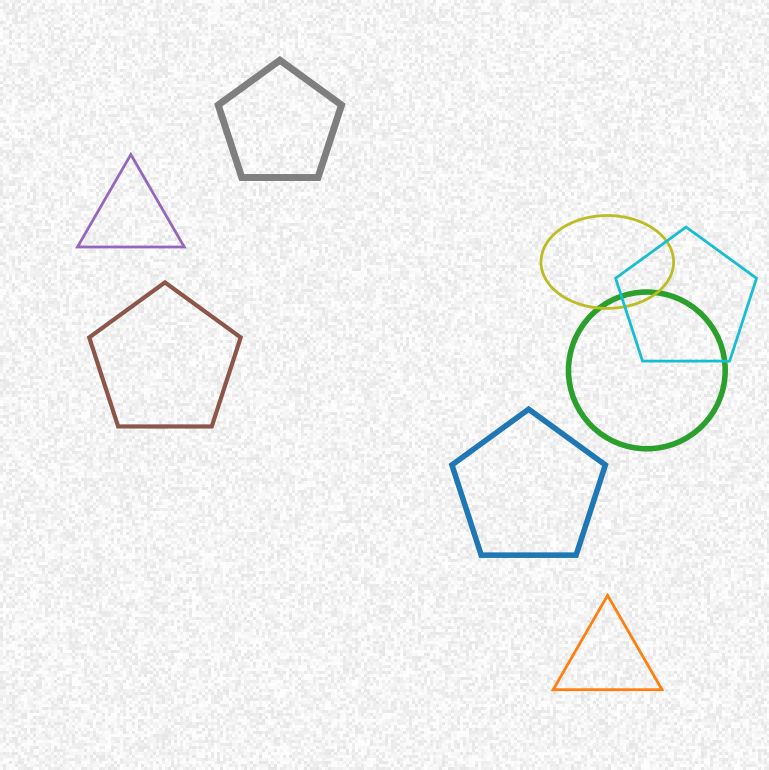[{"shape": "pentagon", "thickness": 2, "radius": 0.52, "center": [0.687, 0.364]}, {"shape": "triangle", "thickness": 1, "radius": 0.41, "center": [0.789, 0.145]}, {"shape": "circle", "thickness": 2, "radius": 0.51, "center": [0.84, 0.519]}, {"shape": "triangle", "thickness": 1, "radius": 0.4, "center": [0.17, 0.719]}, {"shape": "pentagon", "thickness": 1.5, "radius": 0.52, "center": [0.214, 0.53]}, {"shape": "pentagon", "thickness": 2.5, "radius": 0.42, "center": [0.363, 0.838]}, {"shape": "oval", "thickness": 1, "radius": 0.43, "center": [0.789, 0.66]}, {"shape": "pentagon", "thickness": 1, "radius": 0.48, "center": [0.891, 0.609]}]